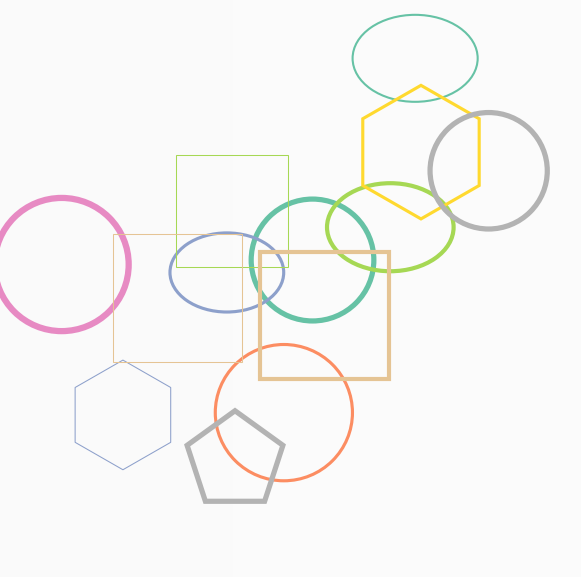[{"shape": "circle", "thickness": 2.5, "radius": 0.53, "center": [0.538, 0.549]}, {"shape": "oval", "thickness": 1, "radius": 0.54, "center": [0.714, 0.898]}, {"shape": "circle", "thickness": 1.5, "radius": 0.59, "center": [0.488, 0.285]}, {"shape": "hexagon", "thickness": 0.5, "radius": 0.47, "center": [0.211, 0.281]}, {"shape": "oval", "thickness": 1.5, "radius": 0.49, "center": [0.39, 0.527]}, {"shape": "circle", "thickness": 3, "radius": 0.58, "center": [0.106, 0.541]}, {"shape": "oval", "thickness": 2, "radius": 0.54, "center": [0.671, 0.606]}, {"shape": "square", "thickness": 0.5, "radius": 0.49, "center": [0.399, 0.633]}, {"shape": "hexagon", "thickness": 1.5, "radius": 0.58, "center": [0.724, 0.736]}, {"shape": "square", "thickness": 2, "radius": 0.55, "center": [0.558, 0.453]}, {"shape": "square", "thickness": 0.5, "radius": 0.55, "center": [0.305, 0.484]}, {"shape": "circle", "thickness": 2.5, "radius": 0.5, "center": [0.841, 0.703]}, {"shape": "pentagon", "thickness": 2.5, "radius": 0.43, "center": [0.404, 0.201]}]